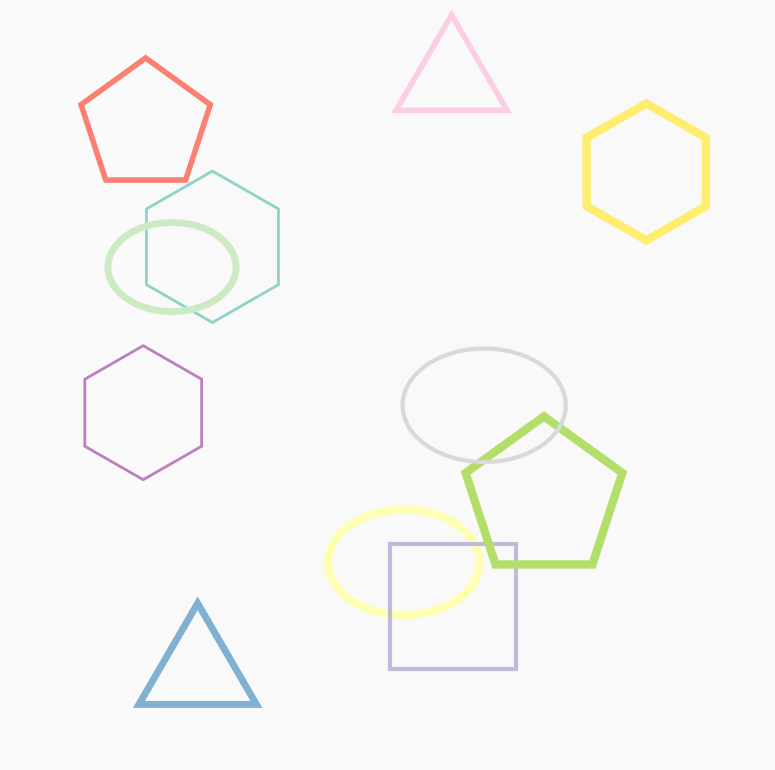[{"shape": "hexagon", "thickness": 1, "radius": 0.49, "center": [0.274, 0.679]}, {"shape": "oval", "thickness": 3, "radius": 0.49, "center": [0.521, 0.27]}, {"shape": "square", "thickness": 1.5, "radius": 0.41, "center": [0.584, 0.213]}, {"shape": "pentagon", "thickness": 2, "radius": 0.44, "center": [0.188, 0.837]}, {"shape": "triangle", "thickness": 2.5, "radius": 0.44, "center": [0.255, 0.129]}, {"shape": "pentagon", "thickness": 3, "radius": 0.53, "center": [0.702, 0.353]}, {"shape": "triangle", "thickness": 2, "radius": 0.41, "center": [0.583, 0.898]}, {"shape": "oval", "thickness": 1.5, "radius": 0.53, "center": [0.625, 0.474]}, {"shape": "hexagon", "thickness": 1, "radius": 0.44, "center": [0.185, 0.464]}, {"shape": "oval", "thickness": 2.5, "radius": 0.41, "center": [0.222, 0.653]}, {"shape": "hexagon", "thickness": 3, "radius": 0.44, "center": [0.834, 0.777]}]